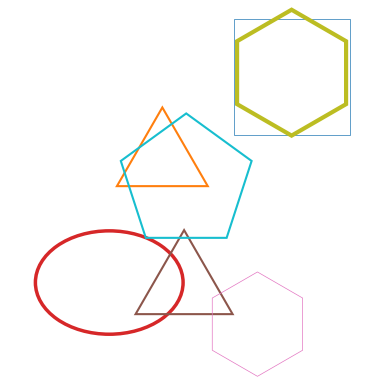[{"shape": "square", "thickness": 0.5, "radius": 0.75, "center": [0.759, 0.8]}, {"shape": "triangle", "thickness": 1.5, "radius": 0.68, "center": [0.422, 0.585]}, {"shape": "oval", "thickness": 2.5, "radius": 0.96, "center": [0.284, 0.266]}, {"shape": "triangle", "thickness": 1.5, "radius": 0.73, "center": [0.478, 0.257]}, {"shape": "hexagon", "thickness": 0.5, "radius": 0.68, "center": [0.669, 0.158]}, {"shape": "hexagon", "thickness": 3, "radius": 0.82, "center": [0.757, 0.811]}, {"shape": "pentagon", "thickness": 1.5, "radius": 0.89, "center": [0.484, 0.527]}]